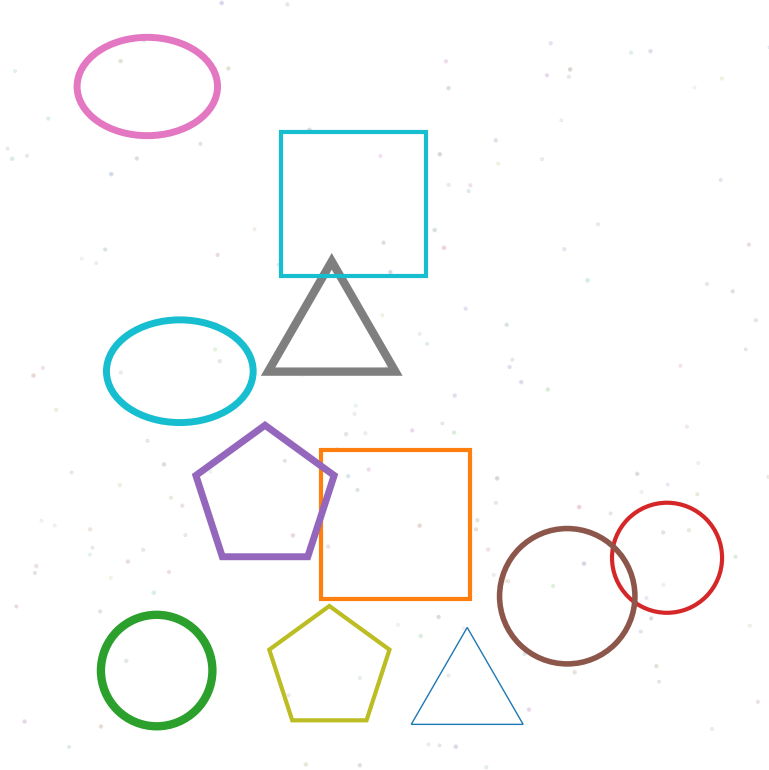[{"shape": "triangle", "thickness": 0.5, "radius": 0.42, "center": [0.607, 0.101]}, {"shape": "square", "thickness": 1.5, "radius": 0.48, "center": [0.513, 0.318]}, {"shape": "circle", "thickness": 3, "radius": 0.36, "center": [0.203, 0.129]}, {"shape": "circle", "thickness": 1.5, "radius": 0.36, "center": [0.866, 0.276]}, {"shape": "pentagon", "thickness": 2.5, "radius": 0.47, "center": [0.344, 0.353]}, {"shape": "circle", "thickness": 2, "radius": 0.44, "center": [0.737, 0.226]}, {"shape": "oval", "thickness": 2.5, "radius": 0.46, "center": [0.191, 0.888]}, {"shape": "triangle", "thickness": 3, "radius": 0.48, "center": [0.431, 0.565]}, {"shape": "pentagon", "thickness": 1.5, "radius": 0.41, "center": [0.428, 0.131]}, {"shape": "square", "thickness": 1.5, "radius": 0.47, "center": [0.459, 0.735]}, {"shape": "oval", "thickness": 2.5, "radius": 0.48, "center": [0.234, 0.518]}]